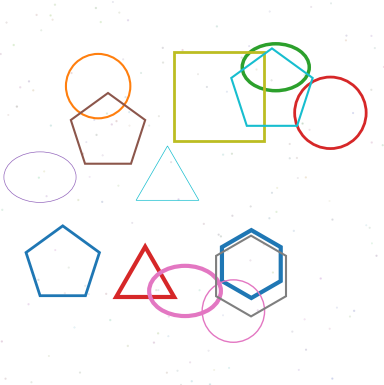[{"shape": "hexagon", "thickness": 3, "radius": 0.44, "center": [0.653, 0.314]}, {"shape": "pentagon", "thickness": 2, "radius": 0.5, "center": [0.163, 0.313]}, {"shape": "circle", "thickness": 1.5, "radius": 0.42, "center": [0.255, 0.776]}, {"shape": "oval", "thickness": 2.5, "radius": 0.44, "center": [0.716, 0.825]}, {"shape": "triangle", "thickness": 3, "radius": 0.44, "center": [0.377, 0.272]}, {"shape": "circle", "thickness": 2, "radius": 0.46, "center": [0.858, 0.707]}, {"shape": "oval", "thickness": 0.5, "radius": 0.47, "center": [0.104, 0.54]}, {"shape": "pentagon", "thickness": 1.5, "radius": 0.51, "center": [0.281, 0.657]}, {"shape": "circle", "thickness": 1, "radius": 0.41, "center": [0.606, 0.192]}, {"shape": "oval", "thickness": 3, "radius": 0.47, "center": [0.481, 0.244]}, {"shape": "hexagon", "thickness": 1.5, "radius": 0.52, "center": [0.652, 0.283]}, {"shape": "square", "thickness": 2, "radius": 0.58, "center": [0.569, 0.75]}, {"shape": "triangle", "thickness": 0.5, "radius": 0.47, "center": [0.435, 0.527]}, {"shape": "pentagon", "thickness": 1.5, "radius": 0.56, "center": [0.706, 0.763]}]